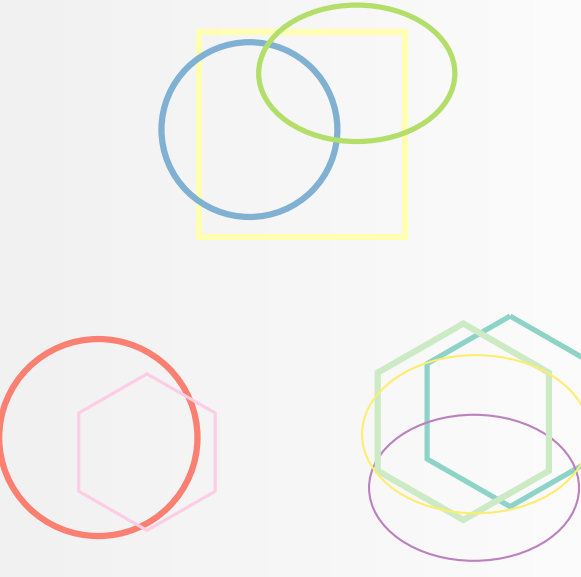[{"shape": "hexagon", "thickness": 2.5, "radius": 0.82, "center": [0.878, 0.287]}, {"shape": "square", "thickness": 3, "radius": 0.89, "center": [0.52, 0.766]}, {"shape": "circle", "thickness": 3, "radius": 0.85, "center": [0.169, 0.241]}, {"shape": "circle", "thickness": 3, "radius": 0.76, "center": [0.429, 0.775]}, {"shape": "oval", "thickness": 2.5, "radius": 0.84, "center": [0.614, 0.872]}, {"shape": "hexagon", "thickness": 1.5, "radius": 0.68, "center": [0.253, 0.216]}, {"shape": "oval", "thickness": 1, "radius": 0.9, "center": [0.816, 0.154]}, {"shape": "hexagon", "thickness": 3, "radius": 0.85, "center": [0.797, 0.269]}, {"shape": "oval", "thickness": 1, "radius": 0.98, "center": [0.818, 0.247]}]